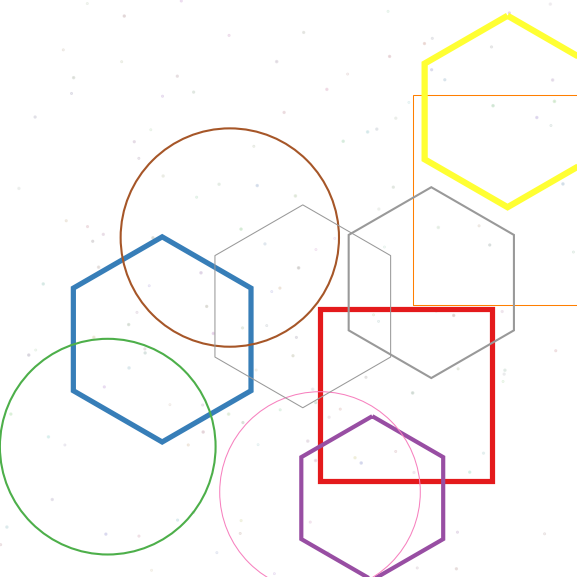[{"shape": "square", "thickness": 2.5, "radius": 0.75, "center": [0.703, 0.315]}, {"shape": "hexagon", "thickness": 2.5, "radius": 0.89, "center": [0.281, 0.411]}, {"shape": "circle", "thickness": 1, "radius": 0.93, "center": [0.187, 0.226]}, {"shape": "hexagon", "thickness": 2, "radius": 0.71, "center": [0.645, 0.137]}, {"shape": "square", "thickness": 0.5, "radius": 0.91, "center": [0.896, 0.653]}, {"shape": "hexagon", "thickness": 3, "radius": 0.83, "center": [0.879, 0.806]}, {"shape": "circle", "thickness": 1, "radius": 0.95, "center": [0.398, 0.588]}, {"shape": "circle", "thickness": 0.5, "radius": 0.87, "center": [0.554, 0.147]}, {"shape": "hexagon", "thickness": 0.5, "radius": 0.88, "center": [0.524, 0.469]}, {"shape": "hexagon", "thickness": 1, "radius": 0.83, "center": [0.747, 0.51]}]